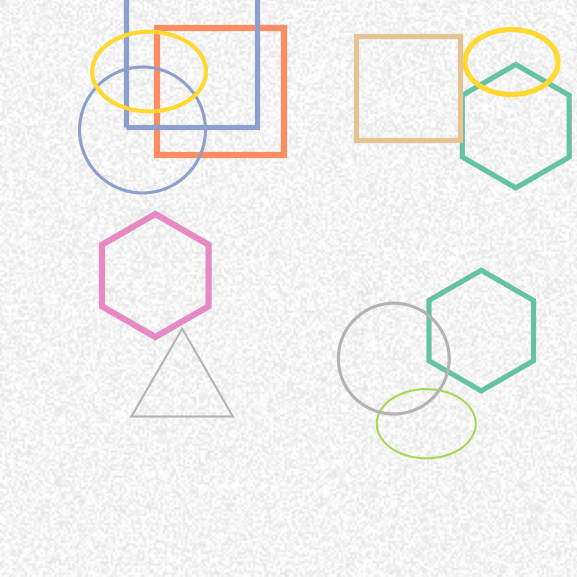[{"shape": "hexagon", "thickness": 2.5, "radius": 0.53, "center": [0.893, 0.781]}, {"shape": "hexagon", "thickness": 2.5, "radius": 0.52, "center": [0.833, 0.427]}, {"shape": "square", "thickness": 3, "radius": 0.55, "center": [0.382, 0.841]}, {"shape": "square", "thickness": 2.5, "radius": 0.57, "center": [0.332, 0.893]}, {"shape": "circle", "thickness": 1.5, "radius": 0.55, "center": [0.247, 0.774]}, {"shape": "hexagon", "thickness": 3, "radius": 0.53, "center": [0.269, 0.522]}, {"shape": "oval", "thickness": 1, "radius": 0.43, "center": [0.738, 0.265]}, {"shape": "oval", "thickness": 2.5, "radius": 0.4, "center": [0.886, 0.892]}, {"shape": "oval", "thickness": 2, "radius": 0.49, "center": [0.258, 0.875]}, {"shape": "square", "thickness": 2.5, "radius": 0.45, "center": [0.707, 0.847]}, {"shape": "circle", "thickness": 1.5, "radius": 0.48, "center": [0.682, 0.378]}, {"shape": "triangle", "thickness": 1, "radius": 0.51, "center": [0.315, 0.329]}]